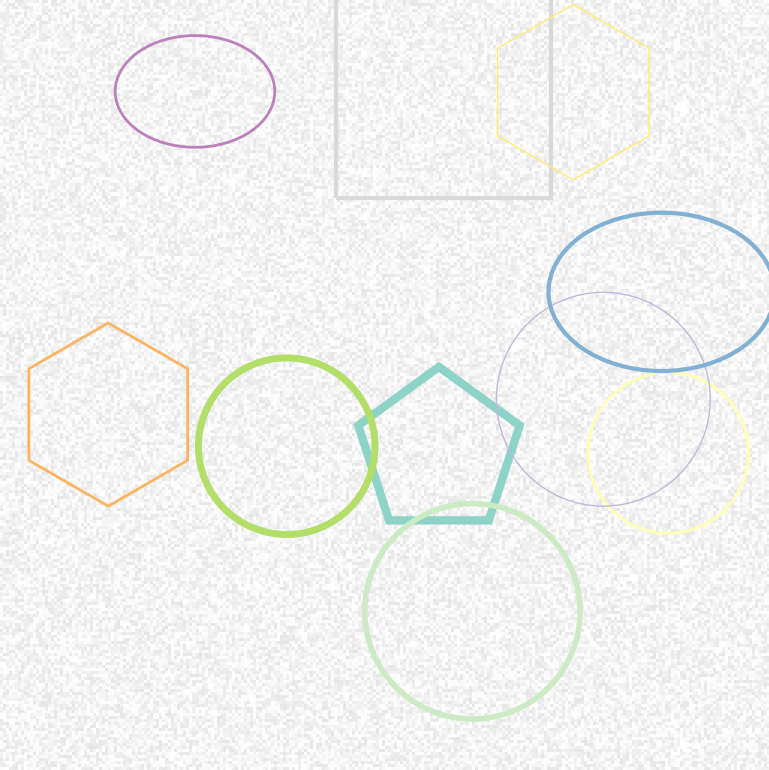[{"shape": "pentagon", "thickness": 3, "radius": 0.55, "center": [0.57, 0.413]}, {"shape": "circle", "thickness": 1, "radius": 0.52, "center": [0.868, 0.412]}, {"shape": "circle", "thickness": 0.5, "radius": 0.69, "center": [0.784, 0.482]}, {"shape": "oval", "thickness": 1.5, "radius": 0.73, "center": [0.859, 0.621]}, {"shape": "hexagon", "thickness": 1, "radius": 0.59, "center": [0.141, 0.462]}, {"shape": "circle", "thickness": 2.5, "radius": 0.57, "center": [0.372, 0.421]}, {"shape": "square", "thickness": 1.5, "radius": 0.7, "center": [0.576, 0.883]}, {"shape": "oval", "thickness": 1, "radius": 0.52, "center": [0.253, 0.881]}, {"shape": "circle", "thickness": 2, "radius": 0.7, "center": [0.614, 0.206]}, {"shape": "hexagon", "thickness": 0.5, "radius": 0.57, "center": [0.745, 0.88]}]